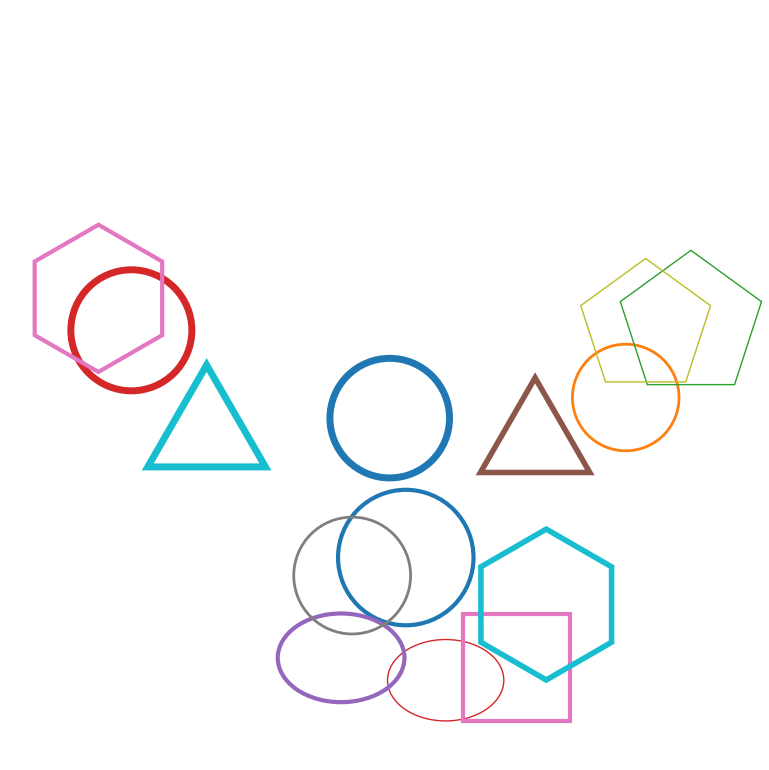[{"shape": "circle", "thickness": 1.5, "radius": 0.44, "center": [0.527, 0.276]}, {"shape": "circle", "thickness": 2.5, "radius": 0.39, "center": [0.506, 0.457]}, {"shape": "circle", "thickness": 1, "radius": 0.35, "center": [0.813, 0.484]}, {"shape": "pentagon", "thickness": 0.5, "radius": 0.48, "center": [0.897, 0.578]}, {"shape": "oval", "thickness": 0.5, "radius": 0.38, "center": [0.579, 0.117]}, {"shape": "circle", "thickness": 2.5, "radius": 0.39, "center": [0.171, 0.571]}, {"shape": "oval", "thickness": 1.5, "radius": 0.41, "center": [0.443, 0.146]}, {"shape": "triangle", "thickness": 2, "radius": 0.41, "center": [0.695, 0.427]}, {"shape": "square", "thickness": 1.5, "radius": 0.35, "center": [0.671, 0.133]}, {"shape": "hexagon", "thickness": 1.5, "radius": 0.48, "center": [0.128, 0.613]}, {"shape": "circle", "thickness": 1, "radius": 0.38, "center": [0.457, 0.253]}, {"shape": "pentagon", "thickness": 0.5, "radius": 0.44, "center": [0.838, 0.576]}, {"shape": "triangle", "thickness": 2.5, "radius": 0.44, "center": [0.268, 0.438]}, {"shape": "hexagon", "thickness": 2, "radius": 0.49, "center": [0.709, 0.215]}]